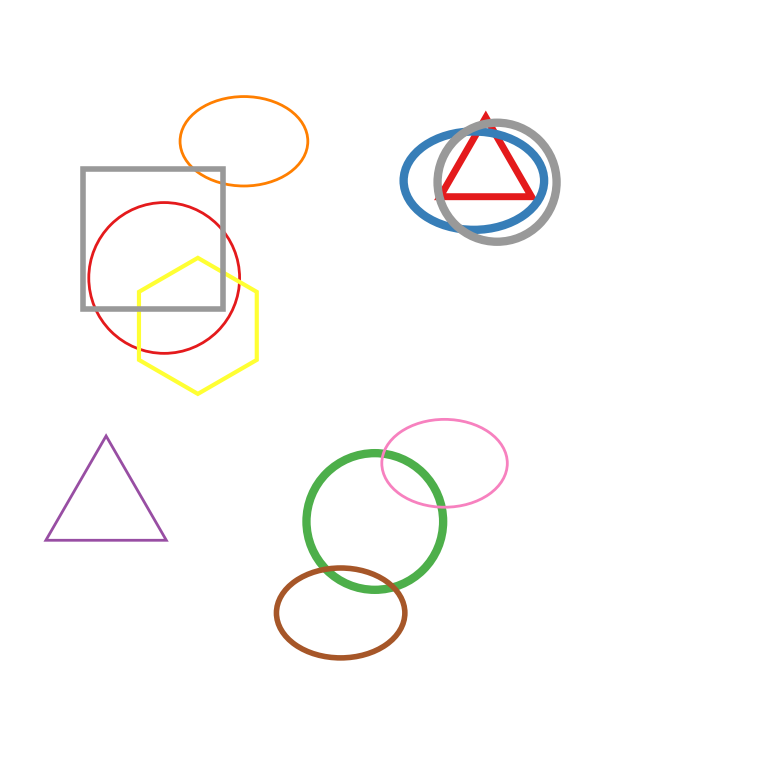[{"shape": "circle", "thickness": 1, "radius": 0.49, "center": [0.213, 0.639]}, {"shape": "triangle", "thickness": 2.5, "radius": 0.34, "center": [0.631, 0.779]}, {"shape": "oval", "thickness": 3, "radius": 0.46, "center": [0.615, 0.765]}, {"shape": "circle", "thickness": 3, "radius": 0.44, "center": [0.487, 0.323]}, {"shape": "triangle", "thickness": 1, "radius": 0.45, "center": [0.138, 0.344]}, {"shape": "oval", "thickness": 1, "radius": 0.41, "center": [0.317, 0.817]}, {"shape": "hexagon", "thickness": 1.5, "radius": 0.44, "center": [0.257, 0.577]}, {"shape": "oval", "thickness": 2, "radius": 0.42, "center": [0.442, 0.204]}, {"shape": "oval", "thickness": 1, "radius": 0.41, "center": [0.577, 0.398]}, {"shape": "square", "thickness": 2, "radius": 0.45, "center": [0.199, 0.69]}, {"shape": "circle", "thickness": 3, "radius": 0.39, "center": [0.646, 0.763]}]